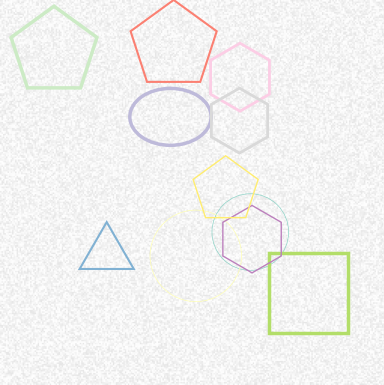[{"shape": "circle", "thickness": 0.5, "radius": 0.5, "center": [0.65, 0.397]}, {"shape": "circle", "thickness": 0.5, "radius": 0.59, "center": [0.509, 0.335]}, {"shape": "oval", "thickness": 2.5, "radius": 0.53, "center": [0.443, 0.696]}, {"shape": "pentagon", "thickness": 1.5, "radius": 0.59, "center": [0.451, 0.882]}, {"shape": "triangle", "thickness": 1.5, "radius": 0.41, "center": [0.277, 0.342]}, {"shape": "square", "thickness": 2.5, "radius": 0.52, "center": [0.802, 0.238]}, {"shape": "hexagon", "thickness": 2, "radius": 0.44, "center": [0.623, 0.799]}, {"shape": "hexagon", "thickness": 2, "radius": 0.42, "center": [0.622, 0.687]}, {"shape": "hexagon", "thickness": 1, "radius": 0.44, "center": [0.655, 0.379]}, {"shape": "pentagon", "thickness": 2.5, "radius": 0.59, "center": [0.14, 0.867]}, {"shape": "pentagon", "thickness": 1, "radius": 0.44, "center": [0.586, 0.507]}]